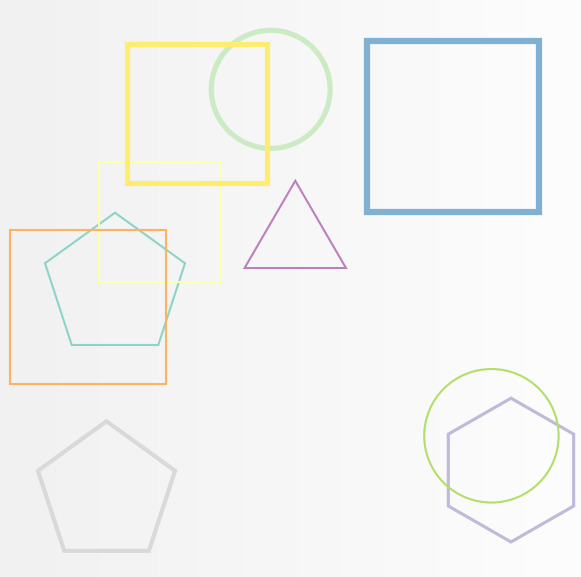[{"shape": "pentagon", "thickness": 1, "radius": 0.63, "center": [0.198, 0.504]}, {"shape": "square", "thickness": 1, "radius": 0.52, "center": [0.274, 0.615]}, {"shape": "hexagon", "thickness": 1.5, "radius": 0.62, "center": [0.879, 0.185]}, {"shape": "square", "thickness": 3, "radius": 0.74, "center": [0.78, 0.78]}, {"shape": "square", "thickness": 1, "radius": 0.67, "center": [0.151, 0.468]}, {"shape": "circle", "thickness": 1, "radius": 0.58, "center": [0.845, 0.245]}, {"shape": "pentagon", "thickness": 2, "radius": 0.62, "center": [0.183, 0.146]}, {"shape": "triangle", "thickness": 1, "radius": 0.5, "center": [0.508, 0.585]}, {"shape": "circle", "thickness": 2.5, "radius": 0.51, "center": [0.466, 0.844]}, {"shape": "square", "thickness": 2.5, "radius": 0.6, "center": [0.338, 0.803]}]